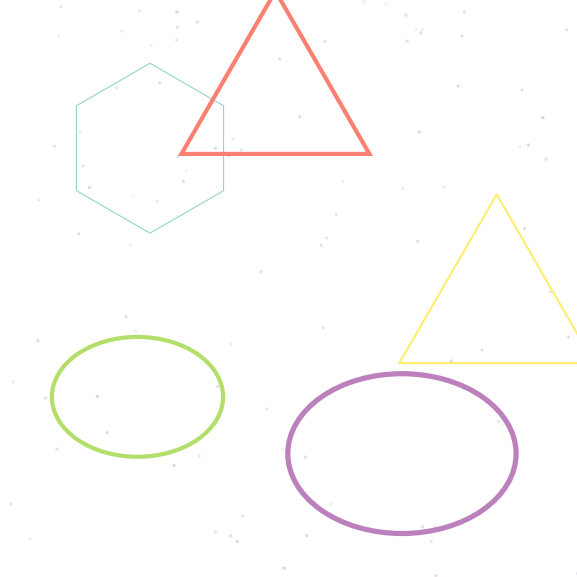[{"shape": "hexagon", "thickness": 0.5, "radius": 0.74, "center": [0.26, 0.742]}, {"shape": "triangle", "thickness": 2, "radius": 0.94, "center": [0.477, 0.827]}, {"shape": "oval", "thickness": 2, "radius": 0.74, "center": [0.238, 0.312]}, {"shape": "oval", "thickness": 2.5, "radius": 0.99, "center": [0.696, 0.214]}, {"shape": "triangle", "thickness": 1, "radius": 0.97, "center": [0.86, 0.468]}]